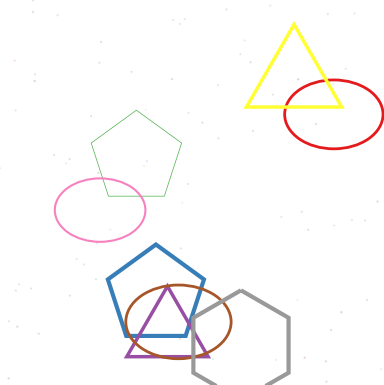[{"shape": "oval", "thickness": 2, "radius": 0.64, "center": [0.867, 0.703]}, {"shape": "pentagon", "thickness": 3, "radius": 0.66, "center": [0.405, 0.234]}, {"shape": "pentagon", "thickness": 0.5, "radius": 0.62, "center": [0.354, 0.59]}, {"shape": "triangle", "thickness": 2.5, "radius": 0.61, "center": [0.435, 0.135]}, {"shape": "triangle", "thickness": 2.5, "radius": 0.71, "center": [0.764, 0.793]}, {"shape": "oval", "thickness": 2, "radius": 0.68, "center": [0.464, 0.164]}, {"shape": "oval", "thickness": 1.5, "radius": 0.59, "center": [0.26, 0.454]}, {"shape": "hexagon", "thickness": 3, "radius": 0.71, "center": [0.626, 0.103]}]